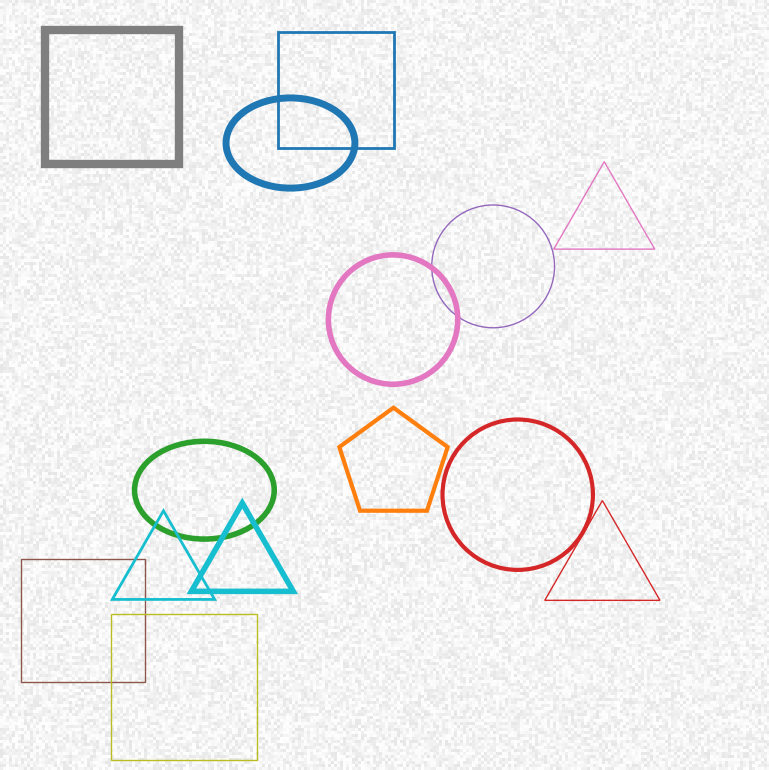[{"shape": "square", "thickness": 1, "radius": 0.38, "center": [0.436, 0.883]}, {"shape": "oval", "thickness": 2.5, "radius": 0.42, "center": [0.377, 0.814]}, {"shape": "pentagon", "thickness": 1.5, "radius": 0.37, "center": [0.511, 0.397]}, {"shape": "oval", "thickness": 2, "radius": 0.45, "center": [0.265, 0.363]}, {"shape": "circle", "thickness": 1.5, "radius": 0.49, "center": [0.672, 0.358]}, {"shape": "triangle", "thickness": 0.5, "radius": 0.43, "center": [0.782, 0.264]}, {"shape": "circle", "thickness": 0.5, "radius": 0.4, "center": [0.64, 0.654]}, {"shape": "square", "thickness": 0.5, "radius": 0.4, "center": [0.108, 0.194]}, {"shape": "triangle", "thickness": 0.5, "radius": 0.38, "center": [0.785, 0.714]}, {"shape": "circle", "thickness": 2, "radius": 0.42, "center": [0.51, 0.585]}, {"shape": "square", "thickness": 3, "radius": 0.43, "center": [0.145, 0.874]}, {"shape": "square", "thickness": 0.5, "radius": 0.47, "center": [0.239, 0.108]}, {"shape": "triangle", "thickness": 1, "radius": 0.38, "center": [0.212, 0.26]}, {"shape": "triangle", "thickness": 2, "radius": 0.38, "center": [0.315, 0.27]}]